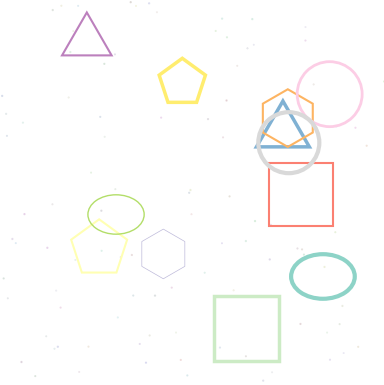[{"shape": "oval", "thickness": 3, "radius": 0.41, "center": [0.839, 0.282]}, {"shape": "pentagon", "thickness": 1.5, "radius": 0.38, "center": [0.258, 0.354]}, {"shape": "hexagon", "thickness": 0.5, "radius": 0.32, "center": [0.424, 0.34]}, {"shape": "square", "thickness": 1.5, "radius": 0.41, "center": [0.782, 0.494]}, {"shape": "triangle", "thickness": 2.5, "radius": 0.4, "center": [0.735, 0.658]}, {"shape": "hexagon", "thickness": 1.5, "radius": 0.37, "center": [0.748, 0.693]}, {"shape": "oval", "thickness": 1, "radius": 0.37, "center": [0.301, 0.443]}, {"shape": "circle", "thickness": 2, "radius": 0.42, "center": [0.856, 0.755]}, {"shape": "circle", "thickness": 3, "radius": 0.4, "center": [0.75, 0.629]}, {"shape": "triangle", "thickness": 1.5, "radius": 0.37, "center": [0.226, 0.893]}, {"shape": "square", "thickness": 2.5, "radius": 0.42, "center": [0.641, 0.147]}, {"shape": "pentagon", "thickness": 2.5, "radius": 0.32, "center": [0.474, 0.785]}]